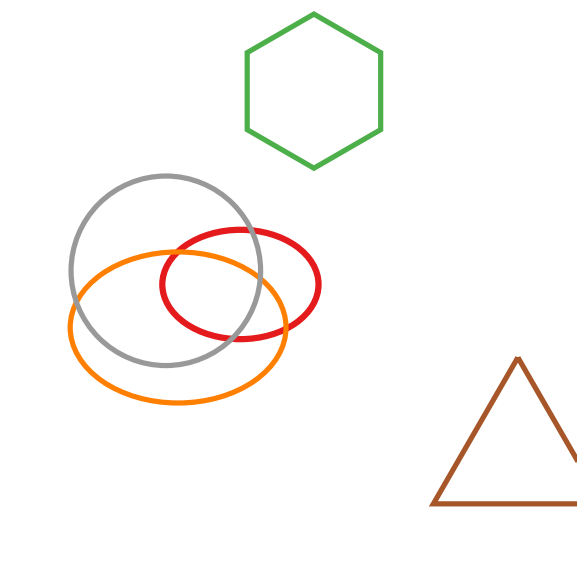[{"shape": "oval", "thickness": 3, "radius": 0.68, "center": [0.416, 0.507]}, {"shape": "hexagon", "thickness": 2.5, "radius": 0.67, "center": [0.544, 0.841]}, {"shape": "oval", "thickness": 2.5, "radius": 0.93, "center": [0.308, 0.432]}, {"shape": "triangle", "thickness": 2.5, "radius": 0.84, "center": [0.897, 0.211]}, {"shape": "circle", "thickness": 2.5, "radius": 0.82, "center": [0.287, 0.53]}]